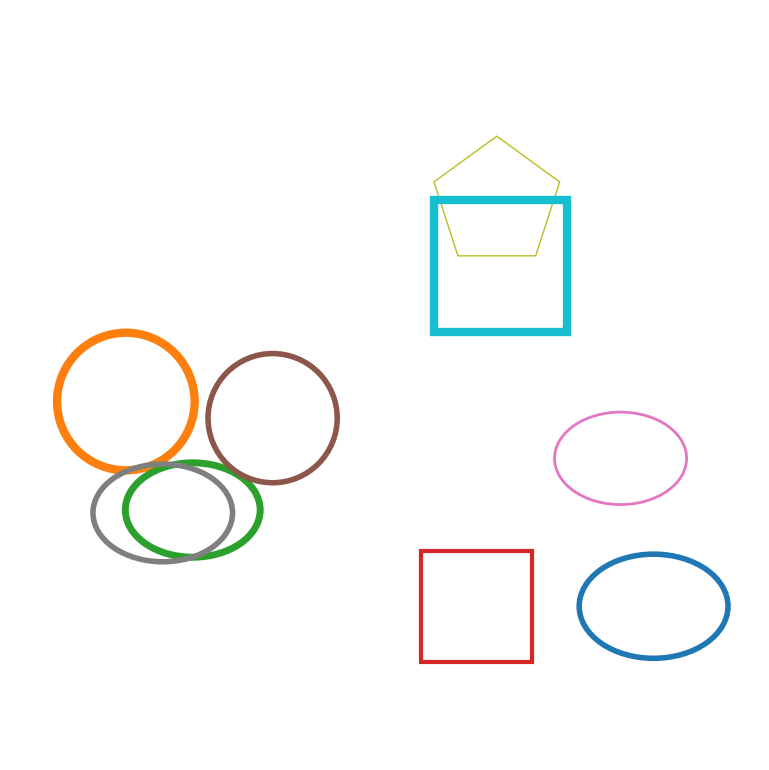[{"shape": "oval", "thickness": 2, "radius": 0.48, "center": [0.849, 0.213]}, {"shape": "circle", "thickness": 3, "radius": 0.45, "center": [0.163, 0.479]}, {"shape": "oval", "thickness": 2.5, "radius": 0.44, "center": [0.25, 0.338]}, {"shape": "square", "thickness": 1.5, "radius": 0.36, "center": [0.619, 0.212]}, {"shape": "circle", "thickness": 2, "radius": 0.42, "center": [0.354, 0.457]}, {"shape": "oval", "thickness": 1, "radius": 0.43, "center": [0.806, 0.405]}, {"shape": "oval", "thickness": 2, "radius": 0.45, "center": [0.211, 0.334]}, {"shape": "pentagon", "thickness": 0.5, "radius": 0.43, "center": [0.645, 0.737]}, {"shape": "square", "thickness": 3, "radius": 0.43, "center": [0.65, 0.655]}]